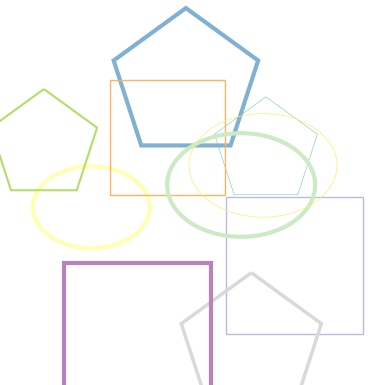[{"shape": "pentagon", "thickness": 0.5, "radius": 0.7, "center": [0.691, 0.608]}, {"shape": "oval", "thickness": 3, "radius": 0.76, "center": [0.237, 0.461]}, {"shape": "square", "thickness": 1, "radius": 0.89, "center": [0.766, 0.311]}, {"shape": "pentagon", "thickness": 3, "radius": 0.99, "center": [0.483, 0.782]}, {"shape": "square", "thickness": 1, "radius": 0.75, "center": [0.435, 0.642]}, {"shape": "pentagon", "thickness": 1.5, "radius": 0.73, "center": [0.114, 0.623]}, {"shape": "pentagon", "thickness": 2.5, "radius": 0.96, "center": [0.653, 0.1]}, {"shape": "square", "thickness": 3, "radius": 0.96, "center": [0.357, 0.126]}, {"shape": "oval", "thickness": 3, "radius": 0.96, "center": [0.626, 0.52]}, {"shape": "oval", "thickness": 0.5, "radius": 0.96, "center": [0.683, 0.57]}]